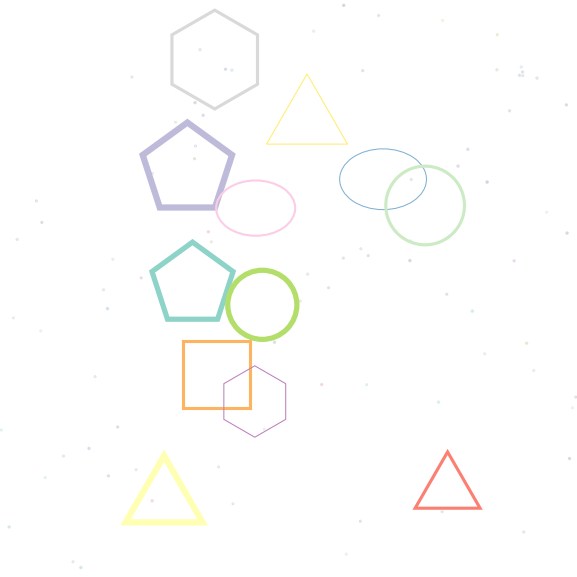[{"shape": "pentagon", "thickness": 2.5, "radius": 0.37, "center": [0.333, 0.506]}, {"shape": "triangle", "thickness": 3, "radius": 0.39, "center": [0.284, 0.133]}, {"shape": "pentagon", "thickness": 3, "radius": 0.41, "center": [0.324, 0.706]}, {"shape": "triangle", "thickness": 1.5, "radius": 0.32, "center": [0.775, 0.152]}, {"shape": "oval", "thickness": 0.5, "radius": 0.38, "center": [0.663, 0.689]}, {"shape": "square", "thickness": 1.5, "radius": 0.29, "center": [0.375, 0.35]}, {"shape": "circle", "thickness": 2.5, "radius": 0.3, "center": [0.454, 0.471]}, {"shape": "oval", "thickness": 1, "radius": 0.34, "center": [0.443, 0.639]}, {"shape": "hexagon", "thickness": 1.5, "radius": 0.43, "center": [0.372, 0.896]}, {"shape": "hexagon", "thickness": 0.5, "radius": 0.31, "center": [0.441, 0.304]}, {"shape": "circle", "thickness": 1.5, "radius": 0.34, "center": [0.736, 0.643]}, {"shape": "triangle", "thickness": 0.5, "radius": 0.4, "center": [0.532, 0.79]}]